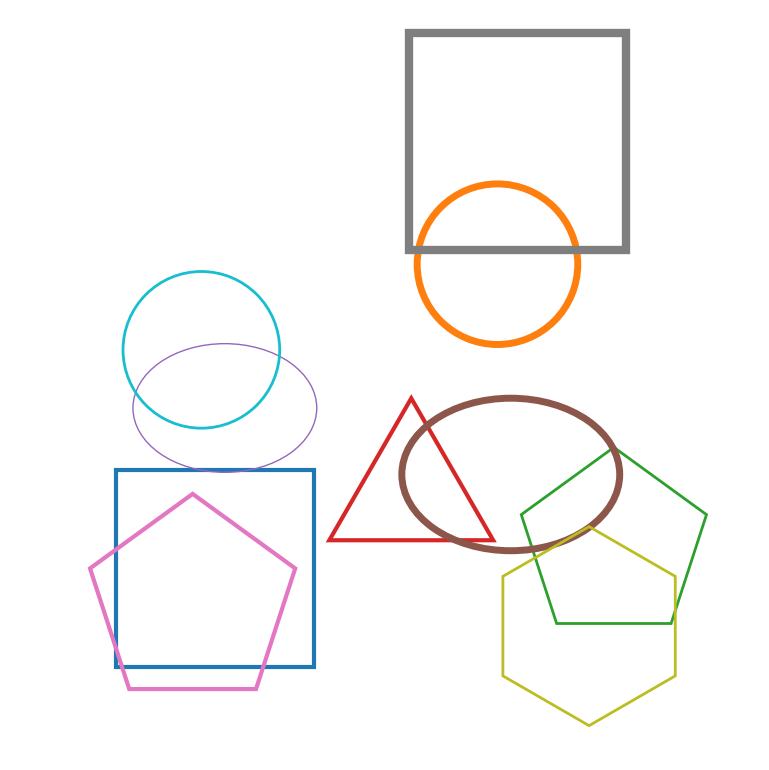[{"shape": "square", "thickness": 1.5, "radius": 0.64, "center": [0.279, 0.262]}, {"shape": "circle", "thickness": 2.5, "radius": 0.52, "center": [0.646, 0.657]}, {"shape": "pentagon", "thickness": 1, "radius": 0.63, "center": [0.797, 0.293]}, {"shape": "triangle", "thickness": 1.5, "radius": 0.61, "center": [0.534, 0.36]}, {"shape": "oval", "thickness": 0.5, "radius": 0.6, "center": [0.292, 0.47]}, {"shape": "oval", "thickness": 2.5, "radius": 0.71, "center": [0.663, 0.384]}, {"shape": "pentagon", "thickness": 1.5, "radius": 0.7, "center": [0.25, 0.218]}, {"shape": "square", "thickness": 3, "radius": 0.71, "center": [0.672, 0.816]}, {"shape": "hexagon", "thickness": 1, "radius": 0.65, "center": [0.765, 0.187]}, {"shape": "circle", "thickness": 1, "radius": 0.51, "center": [0.261, 0.546]}]